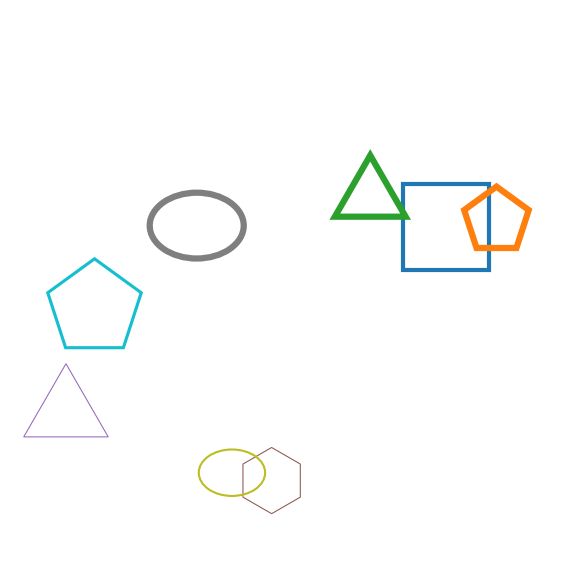[{"shape": "square", "thickness": 2, "radius": 0.37, "center": [0.772, 0.605]}, {"shape": "pentagon", "thickness": 3, "radius": 0.29, "center": [0.86, 0.617]}, {"shape": "triangle", "thickness": 3, "radius": 0.35, "center": [0.641, 0.659]}, {"shape": "triangle", "thickness": 0.5, "radius": 0.42, "center": [0.114, 0.285]}, {"shape": "hexagon", "thickness": 0.5, "radius": 0.29, "center": [0.47, 0.167]}, {"shape": "oval", "thickness": 3, "radius": 0.41, "center": [0.341, 0.608]}, {"shape": "oval", "thickness": 1, "radius": 0.29, "center": [0.402, 0.181]}, {"shape": "pentagon", "thickness": 1.5, "radius": 0.43, "center": [0.164, 0.466]}]